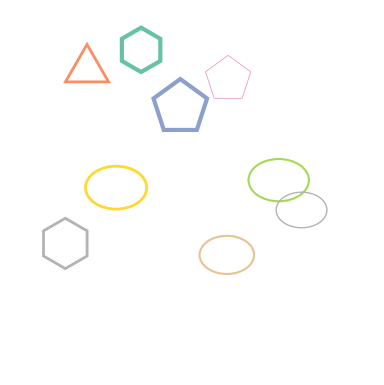[{"shape": "hexagon", "thickness": 3, "radius": 0.29, "center": [0.366, 0.871]}, {"shape": "triangle", "thickness": 2, "radius": 0.32, "center": [0.226, 0.82]}, {"shape": "pentagon", "thickness": 3, "radius": 0.37, "center": [0.468, 0.722]}, {"shape": "pentagon", "thickness": 0.5, "radius": 0.31, "center": [0.593, 0.794]}, {"shape": "oval", "thickness": 1.5, "radius": 0.39, "center": [0.724, 0.532]}, {"shape": "oval", "thickness": 2, "radius": 0.4, "center": [0.302, 0.513]}, {"shape": "oval", "thickness": 1.5, "radius": 0.35, "center": [0.589, 0.338]}, {"shape": "oval", "thickness": 1, "radius": 0.33, "center": [0.783, 0.455]}, {"shape": "hexagon", "thickness": 2, "radius": 0.33, "center": [0.17, 0.368]}]